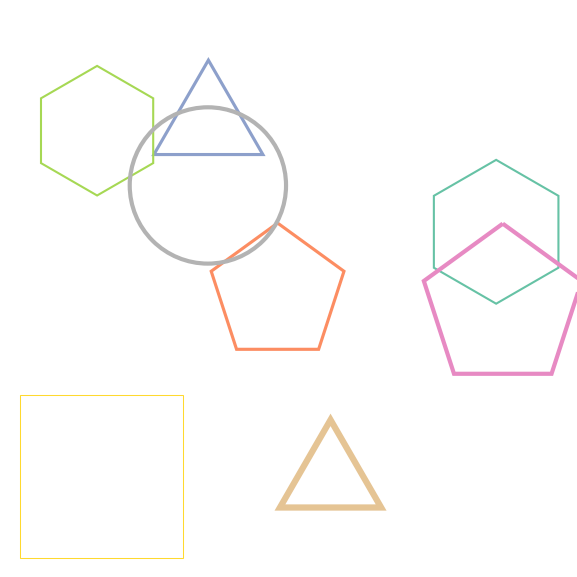[{"shape": "hexagon", "thickness": 1, "radius": 0.62, "center": [0.859, 0.598]}, {"shape": "pentagon", "thickness": 1.5, "radius": 0.6, "center": [0.481, 0.492]}, {"shape": "triangle", "thickness": 1.5, "radius": 0.54, "center": [0.361, 0.786]}, {"shape": "pentagon", "thickness": 2, "radius": 0.72, "center": [0.871, 0.468]}, {"shape": "hexagon", "thickness": 1, "radius": 0.56, "center": [0.168, 0.773]}, {"shape": "square", "thickness": 0.5, "radius": 0.71, "center": [0.176, 0.174]}, {"shape": "triangle", "thickness": 3, "radius": 0.51, "center": [0.572, 0.171]}, {"shape": "circle", "thickness": 2, "radius": 0.68, "center": [0.36, 0.678]}]